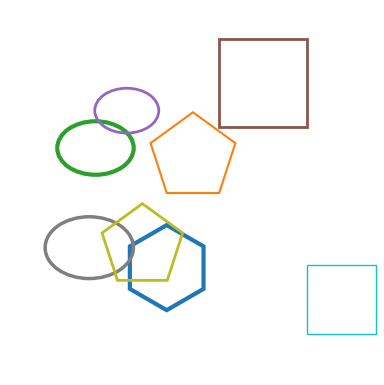[{"shape": "hexagon", "thickness": 3, "radius": 0.55, "center": [0.433, 0.305]}, {"shape": "pentagon", "thickness": 1.5, "radius": 0.58, "center": [0.501, 0.592]}, {"shape": "oval", "thickness": 3, "radius": 0.5, "center": [0.248, 0.616]}, {"shape": "oval", "thickness": 2, "radius": 0.42, "center": [0.329, 0.713]}, {"shape": "square", "thickness": 2, "radius": 0.57, "center": [0.683, 0.784]}, {"shape": "oval", "thickness": 2.5, "radius": 0.57, "center": [0.232, 0.357]}, {"shape": "pentagon", "thickness": 2, "radius": 0.55, "center": [0.37, 0.361]}, {"shape": "square", "thickness": 1, "radius": 0.45, "center": [0.887, 0.221]}]